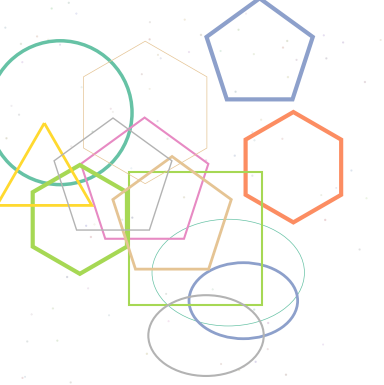[{"shape": "circle", "thickness": 2.5, "radius": 0.93, "center": [0.156, 0.707]}, {"shape": "oval", "thickness": 0.5, "radius": 0.99, "center": [0.593, 0.292]}, {"shape": "hexagon", "thickness": 3, "radius": 0.72, "center": [0.762, 0.566]}, {"shape": "pentagon", "thickness": 3, "radius": 0.73, "center": [0.674, 0.859]}, {"shape": "oval", "thickness": 2, "radius": 0.71, "center": [0.632, 0.219]}, {"shape": "pentagon", "thickness": 1.5, "radius": 0.87, "center": [0.376, 0.521]}, {"shape": "hexagon", "thickness": 3, "radius": 0.71, "center": [0.207, 0.43]}, {"shape": "square", "thickness": 1.5, "radius": 0.86, "center": [0.508, 0.381]}, {"shape": "triangle", "thickness": 2, "radius": 0.71, "center": [0.115, 0.538]}, {"shape": "pentagon", "thickness": 2, "radius": 0.81, "center": [0.447, 0.432]}, {"shape": "hexagon", "thickness": 0.5, "radius": 0.93, "center": [0.377, 0.708]}, {"shape": "oval", "thickness": 1.5, "radius": 0.75, "center": [0.535, 0.128]}, {"shape": "pentagon", "thickness": 1, "radius": 0.8, "center": [0.293, 0.533]}]